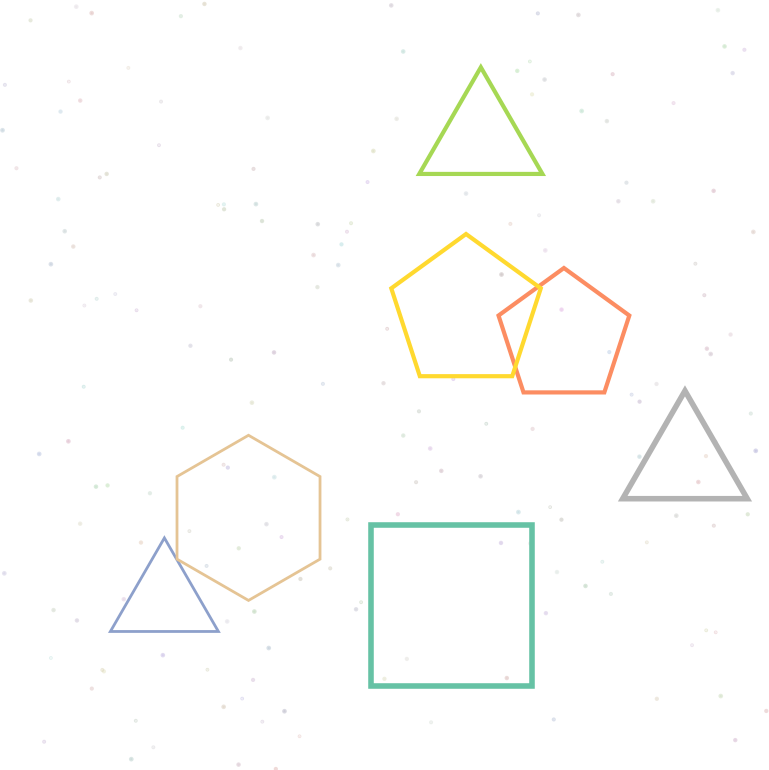[{"shape": "square", "thickness": 2, "radius": 0.52, "center": [0.586, 0.214]}, {"shape": "pentagon", "thickness": 1.5, "radius": 0.45, "center": [0.732, 0.563]}, {"shape": "triangle", "thickness": 1, "radius": 0.4, "center": [0.213, 0.22]}, {"shape": "triangle", "thickness": 1.5, "radius": 0.46, "center": [0.624, 0.82]}, {"shape": "pentagon", "thickness": 1.5, "radius": 0.51, "center": [0.605, 0.594]}, {"shape": "hexagon", "thickness": 1, "radius": 0.54, "center": [0.323, 0.327]}, {"shape": "triangle", "thickness": 2, "radius": 0.47, "center": [0.89, 0.399]}]